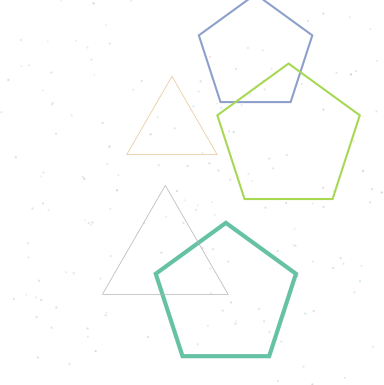[{"shape": "pentagon", "thickness": 3, "radius": 0.96, "center": [0.587, 0.23]}, {"shape": "pentagon", "thickness": 1.5, "radius": 0.77, "center": [0.664, 0.86]}, {"shape": "pentagon", "thickness": 1.5, "radius": 0.97, "center": [0.749, 0.64]}, {"shape": "triangle", "thickness": 0.5, "radius": 0.68, "center": [0.447, 0.666]}, {"shape": "triangle", "thickness": 0.5, "radius": 0.94, "center": [0.429, 0.33]}]